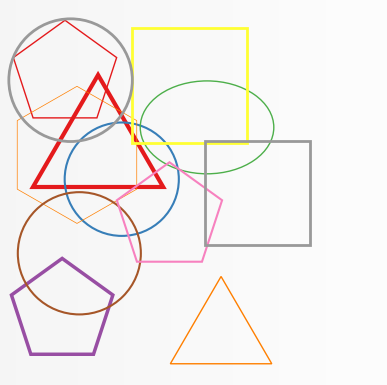[{"shape": "triangle", "thickness": 3, "radius": 0.97, "center": [0.253, 0.611]}, {"shape": "pentagon", "thickness": 1, "radius": 0.7, "center": [0.168, 0.807]}, {"shape": "circle", "thickness": 1.5, "radius": 0.74, "center": [0.314, 0.535]}, {"shape": "oval", "thickness": 1, "radius": 0.86, "center": [0.534, 0.669]}, {"shape": "pentagon", "thickness": 2.5, "radius": 0.69, "center": [0.16, 0.191]}, {"shape": "triangle", "thickness": 1, "radius": 0.76, "center": [0.57, 0.131]}, {"shape": "hexagon", "thickness": 0.5, "radius": 0.89, "center": [0.199, 0.598]}, {"shape": "square", "thickness": 2, "radius": 0.75, "center": [0.489, 0.778]}, {"shape": "circle", "thickness": 1.5, "radius": 0.79, "center": [0.205, 0.342]}, {"shape": "pentagon", "thickness": 1.5, "radius": 0.71, "center": [0.437, 0.436]}, {"shape": "square", "thickness": 2, "radius": 0.68, "center": [0.664, 0.499]}, {"shape": "circle", "thickness": 2, "radius": 0.8, "center": [0.182, 0.792]}]